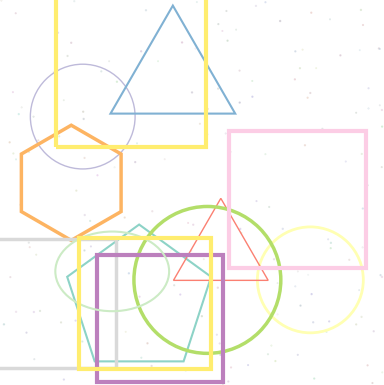[{"shape": "pentagon", "thickness": 1.5, "radius": 0.98, "center": [0.361, 0.22]}, {"shape": "circle", "thickness": 2, "radius": 0.69, "center": [0.806, 0.273]}, {"shape": "circle", "thickness": 1, "radius": 0.68, "center": [0.215, 0.697]}, {"shape": "triangle", "thickness": 1, "radius": 0.71, "center": [0.574, 0.343]}, {"shape": "triangle", "thickness": 1.5, "radius": 0.94, "center": [0.449, 0.798]}, {"shape": "hexagon", "thickness": 2.5, "radius": 0.75, "center": [0.185, 0.525]}, {"shape": "circle", "thickness": 2.5, "radius": 0.95, "center": [0.539, 0.273]}, {"shape": "square", "thickness": 3, "radius": 0.89, "center": [0.774, 0.482]}, {"shape": "square", "thickness": 2.5, "radius": 0.84, "center": [0.135, 0.211]}, {"shape": "square", "thickness": 3, "radius": 0.82, "center": [0.415, 0.172]}, {"shape": "oval", "thickness": 1.5, "radius": 0.74, "center": [0.292, 0.295]}, {"shape": "square", "thickness": 3, "radius": 0.86, "center": [0.376, 0.211]}, {"shape": "square", "thickness": 3, "radius": 0.97, "center": [0.34, 0.812]}]